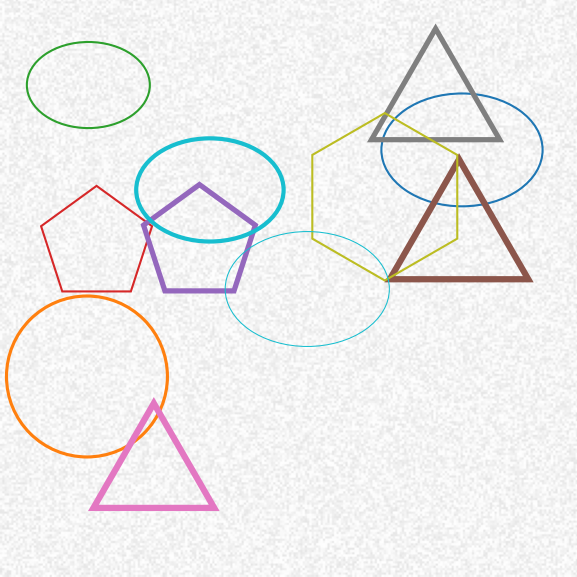[{"shape": "oval", "thickness": 1, "radius": 0.7, "center": [0.8, 0.74]}, {"shape": "circle", "thickness": 1.5, "radius": 0.7, "center": [0.151, 0.347]}, {"shape": "oval", "thickness": 1, "radius": 0.53, "center": [0.153, 0.852]}, {"shape": "pentagon", "thickness": 1, "radius": 0.51, "center": [0.167, 0.576]}, {"shape": "pentagon", "thickness": 2.5, "radius": 0.51, "center": [0.345, 0.578]}, {"shape": "triangle", "thickness": 3, "radius": 0.69, "center": [0.795, 0.585]}, {"shape": "triangle", "thickness": 3, "radius": 0.6, "center": [0.266, 0.18]}, {"shape": "triangle", "thickness": 2.5, "radius": 0.64, "center": [0.754, 0.821]}, {"shape": "hexagon", "thickness": 1, "radius": 0.72, "center": [0.666, 0.658]}, {"shape": "oval", "thickness": 2, "radius": 0.64, "center": [0.363, 0.67]}, {"shape": "oval", "thickness": 0.5, "radius": 0.71, "center": [0.532, 0.499]}]